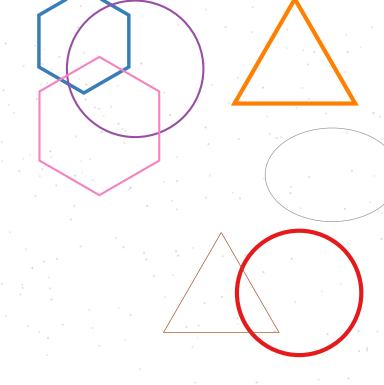[{"shape": "circle", "thickness": 3, "radius": 0.81, "center": [0.777, 0.239]}, {"shape": "hexagon", "thickness": 2.5, "radius": 0.67, "center": [0.218, 0.893]}, {"shape": "circle", "thickness": 1.5, "radius": 0.89, "center": [0.351, 0.821]}, {"shape": "triangle", "thickness": 3, "radius": 0.91, "center": [0.766, 0.822]}, {"shape": "triangle", "thickness": 0.5, "radius": 0.87, "center": [0.575, 0.223]}, {"shape": "hexagon", "thickness": 1.5, "radius": 0.9, "center": [0.258, 0.673]}, {"shape": "oval", "thickness": 0.5, "radius": 0.87, "center": [0.862, 0.546]}]